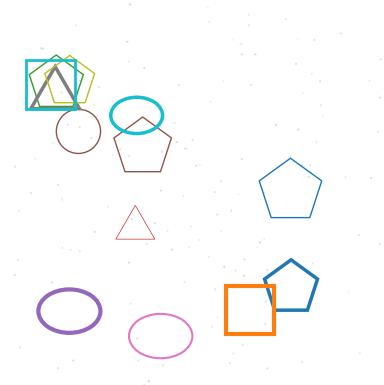[{"shape": "pentagon", "thickness": 1, "radius": 0.43, "center": [0.754, 0.504]}, {"shape": "pentagon", "thickness": 2.5, "radius": 0.36, "center": [0.756, 0.253]}, {"shape": "square", "thickness": 3, "radius": 0.31, "center": [0.649, 0.195]}, {"shape": "pentagon", "thickness": 1, "radius": 0.37, "center": [0.146, 0.783]}, {"shape": "triangle", "thickness": 0.5, "radius": 0.29, "center": [0.351, 0.408]}, {"shape": "oval", "thickness": 3, "radius": 0.4, "center": [0.18, 0.192]}, {"shape": "pentagon", "thickness": 1, "radius": 0.39, "center": [0.371, 0.618]}, {"shape": "circle", "thickness": 1, "radius": 0.29, "center": [0.204, 0.659]}, {"shape": "oval", "thickness": 1.5, "radius": 0.41, "center": [0.417, 0.127]}, {"shape": "triangle", "thickness": 2.5, "radius": 0.36, "center": [0.143, 0.754]}, {"shape": "pentagon", "thickness": 1, "radius": 0.34, "center": [0.181, 0.788]}, {"shape": "oval", "thickness": 2.5, "radius": 0.34, "center": [0.355, 0.7]}, {"shape": "square", "thickness": 2, "radius": 0.32, "center": [0.13, 0.78]}]